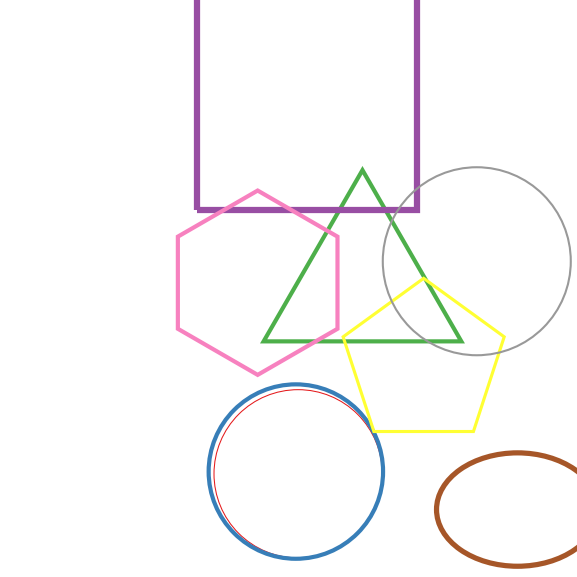[{"shape": "circle", "thickness": 0.5, "radius": 0.73, "center": [0.516, 0.179]}, {"shape": "circle", "thickness": 2, "radius": 0.76, "center": [0.512, 0.183]}, {"shape": "triangle", "thickness": 2, "radius": 0.99, "center": [0.628, 0.507]}, {"shape": "square", "thickness": 3, "radius": 0.95, "center": [0.531, 0.826]}, {"shape": "pentagon", "thickness": 1.5, "radius": 0.73, "center": [0.734, 0.371]}, {"shape": "oval", "thickness": 2.5, "radius": 0.7, "center": [0.896, 0.117]}, {"shape": "hexagon", "thickness": 2, "radius": 0.8, "center": [0.446, 0.51]}, {"shape": "circle", "thickness": 1, "radius": 0.81, "center": [0.826, 0.547]}]